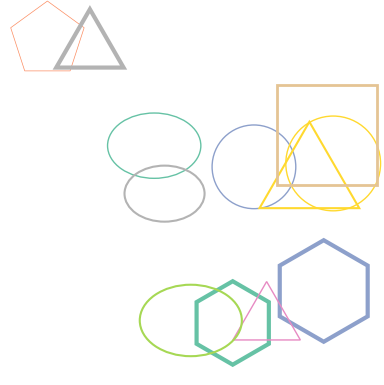[{"shape": "hexagon", "thickness": 3, "radius": 0.54, "center": [0.604, 0.161]}, {"shape": "oval", "thickness": 1, "radius": 0.61, "center": [0.401, 0.622]}, {"shape": "pentagon", "thickness": 0.5, "radius": 0.5, "center": [0.123, 0.897]}, {"shape": "hexagon", "thickness": 3, "radius": 0.66, "center": [0.841, 0.244]}, {"shape": "circle", "thickness": 1, "radius": 0.54, "center": [0.66, 0.567]}, {"shape": "triangle", "thickness": 1, "radius": 0.51, "center": [0.693, 0.168]}, {"shape": "oval", "thickness": 1.5, "radius": 0.66, "center": [0.496, 0.168]}, {"shape": "triangle", "thickness": 1.5, "radius": 0.75, "center": [0.804, 0.534]}, {"shape": "circle", "thickness": 1, "radius": 0.62, "center": [0.865, 0.575]}, {"shape": "square", "thickness": 2, "radius": 0.65, "center": [0.849, 0.649]}, {"shape": "oval", "thickness": 1.5, "radius": 0.52, "center": [0.427, 0.497]}, {"shape": "triangle", "thickness": 3, "radius": 0.5, "center": [0.234, 0.875]}]